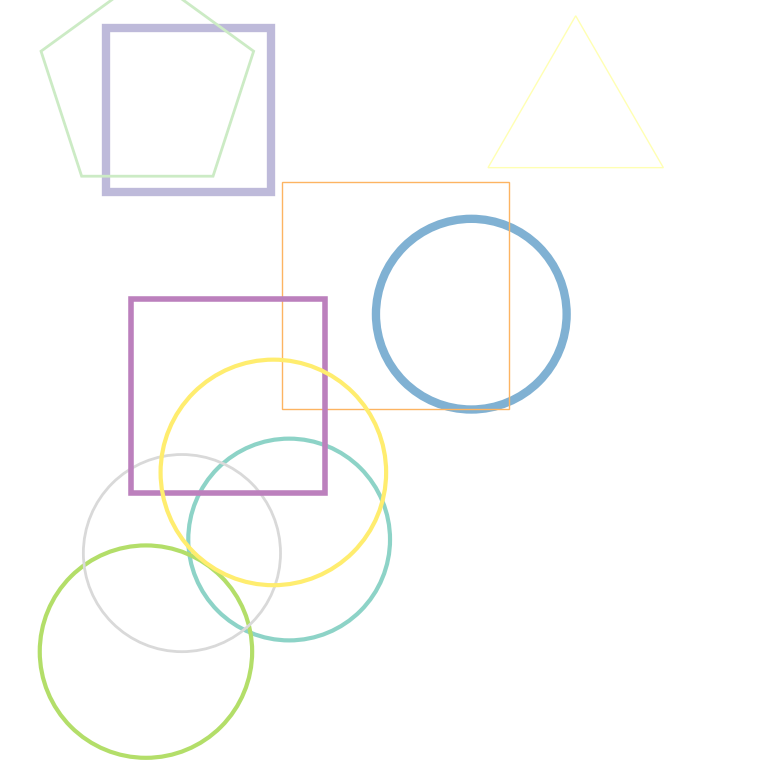[{"shape": "circle", "thickness": 1.5, "radius": 0.66, "center": [0.376, 0.299]}, {"shape": "triangle", "thickness": 0.5, "radius": 0.66, "center": [0.748, 0.848]}, {"shape": "square", "thickness": 3, "radius": 0.53, "center": [0.245, 0.857]}, {"shape": "circle", "thickness": 3, "radius": 0.62, "center": [0.612, 0.592]}, {"shape": "square", "thickness": 0.5, "radius": 0.74, "center": [0.514, 0.616]}, {"shape": "circle", "thickness": 1.5, "radius": 0.69, "center": [0.19, 0.154]}, {"shape": "circle", "thickness": 1, "radius": 0.64, "center": [0.236, 0.282]}, {"shape": "square", "thickness": 2, "radius": 0.63, "center": [0.296, 0.486]}, {"shape": "pentagon", "thickness": 1, "radius": 0.73, "center": [0.191, 0.889]}, {"shape": "circle", "thickness": 1.5, "radius": 0.73, "center": [0.355, 0.386]}]